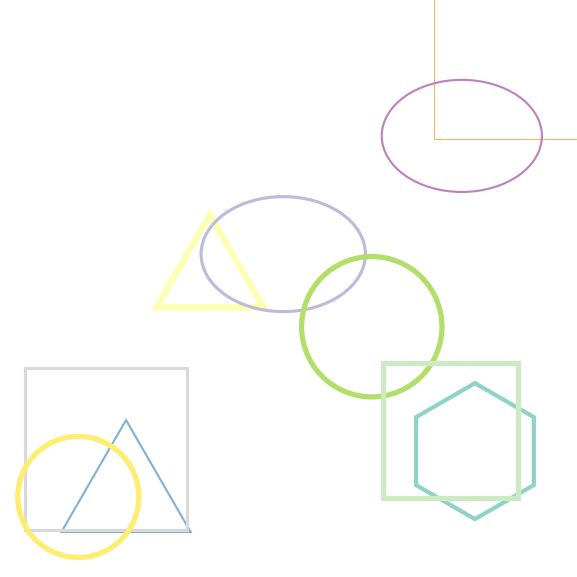[{"shape": "hexagon", "thickness": 2, "radius": 0.59, "center": [0.822, 0.218]}, {"shape": "triangle", "thickness": 3, "radius": 0.53, "center": [0.364, 0.52]}, {"shape": "oval", "thickness": 1.5, "radius": 0.71, "center": [0.49, 0.559]}, {"shape": "triangle", "thickness": 1, "radius": 0.65, "center": [0.218, 0.143]}, {"shape": "square", "thickness": 0.5, "radius": 0.68, "center": [0.887, 0.893]}, {"shape": "circle", "thickness": 2.5, "radius": 0.61, "center": [0.644, 0.433]}, {"shape": "square", "thickness": 1.5, "radius": 0.7, "center": [0.184, 0.221]}, {"shape": "oval", "thickness": 1, "radius": 0.69, "center": [0.8, 0.764]}, {"shape": "square", "thickness": 2.5, "radius": 0.59, "center": [0.78, 0.254]}, {"shape": "circle", "thickness": 2.5, "radius": 0.52, "center": [0.136, 0.139]}]